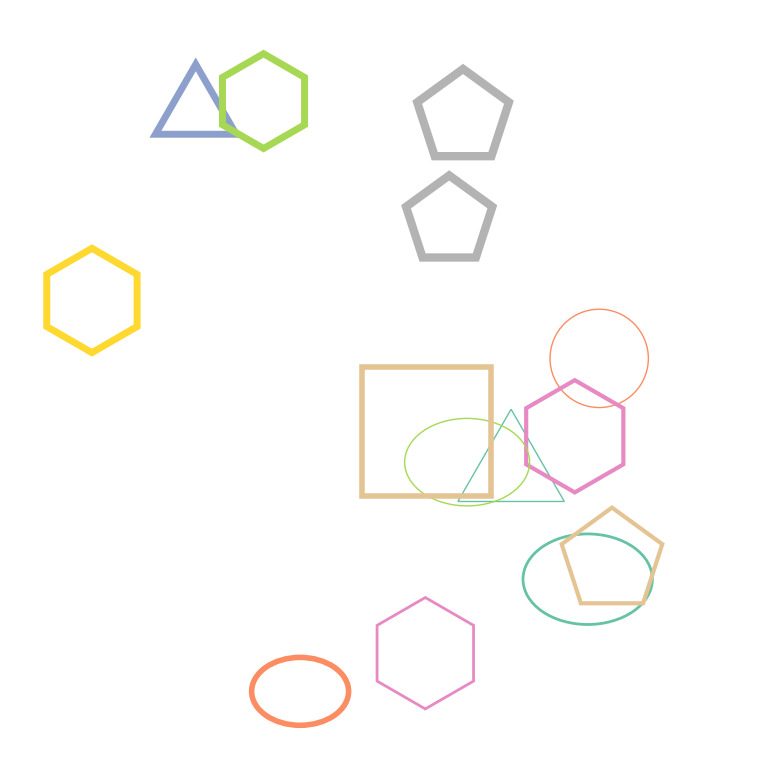[{"shape": "triangle", "thickness": 0.5, "radius": 0.4, "center": [0.664, 0.389]}, {"shape": "oval", "thickness": 1, "radius": 0.42, "center": [0.763, 0.248]}, {"shape": "oval", "thickness": 2, "radius": 0.31, "center": [0.39, 0.102]}, {"shape": "circle", "thickness": 0.5, "radius": 0.32, "center": [0.778, 0.535]}, {"shape": "triangle", "thickness": 2.5, "radius": 0.3, "center": [0.254, 0.856]}, {"shape": "hexagon", "thickness": 1, "radius": 0.36, "center": [0.552, 0.152]}, {"shape": "hexagon", "thickness": 1.5, "radius": 0.36, "center": [0.746, 0.433]}, {"shape": "oval", "thickness": 0.5, "radius": 0.41, "center": [0.607, 0.4]}, {"shape": "hexagon", "thickness": 2.5, "radius": 0.31, "center": [0.342, 0.869]}, {"shape": "hexagon", "thickness": 2.5, "radius": 0.34, "center": [0.119, 0.61]}, {"shape": "pentagon", "thickness": 1.5, "radius": 0.34, "center": [0.795, 0.272]}, {"shape": "square", "thickness": 2, "radius": 0.42, "center": [0.554, 0.44]}, {"shape": "pentagon", "thickness": 3, "radius": 0.31, "center": [0.601, 0.848]}, {"shape": "pentagon", "thickness": 3, "radius": 0.29, "center": [0.583, 0.713]}]